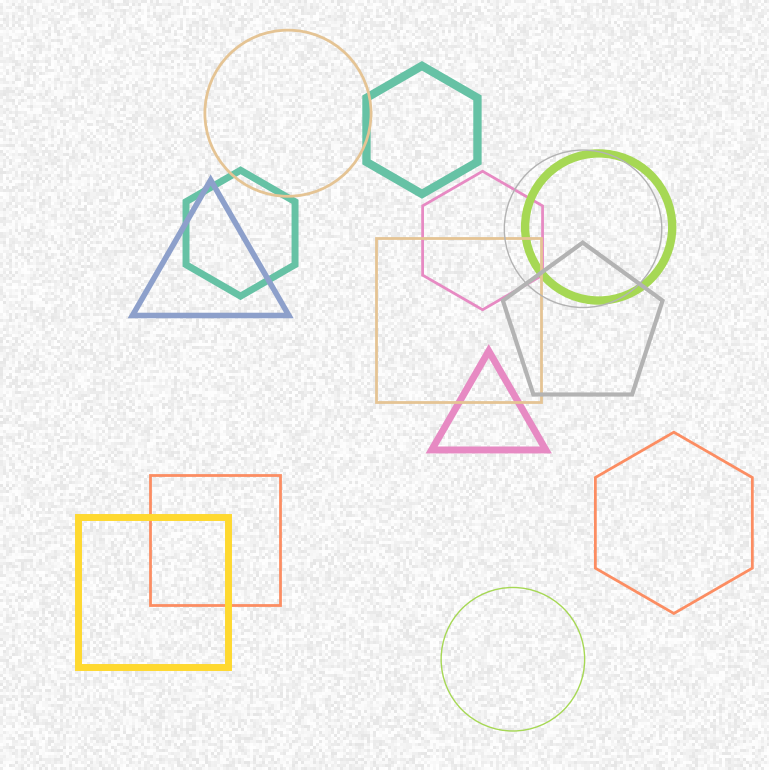[{"shape": "hexagon", "thickness": 2.5, "radius": 0.41, "center": [0.312, 0.697]}, {"shape": "hexagon", "thickness": 3, "radius": 0.42, "center": [0.548, 0.831]}, {"shape": "hexagon", "thickness": 1, "radius": 0.59, "center": [0.875, 0.321]}, {"shape": "square", "thickness": 1, "radius": 0.42, "center": [0.279, 0.299]}, {"shape": "triangle", "thickness": 2, "radius": 0.59, "center": [0.274, 0.649]}, {"shape": "triangle", "thickness": 2.5, "radius": 0.43, "center": [0.635, 0.458]}, {"shape": "hexagon", "thickness": 1, "radius": 0.45, "center": [0.627, 0.688]}, {"shape": "circle", "thickness": 0.5, "radius": 0.47, "center": [0.666, 0.144]}, {"shape": "circle", "thickness": 3, "radius": 0.48, "center": [0.777, 0.705]}, {"shape": "square", "thickness": 2.5, "radius": 0.49, "center": [0.198, 0.232]}, {"shape": "square", "thickness": 1, "radius": 0.53, "center": [0.596, 0.585]}, {"shape": "circle", "thickness": 1, "radius": 0.54, "center": [0.374, 0.853]}, {"shape": "circle", "thickness": 0.5, "radius": 0.51, "center": [0.757, 0.703]}, {"shape": "pentagon", "thickness": 1.5, "radius": 0.55, "center": [0.757, 0.576]}]